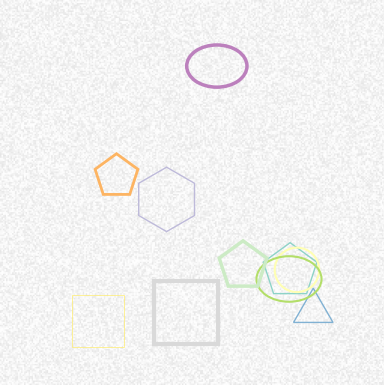[{"shape": "pentagon", "thickness": 1, "radius": 0.37, "center": [0.754, 0.297]}, {"shape": "circle", "thickness": 1.5, "radius": 0.29, "center": [0.771, 0.299]}, {"shape": "hexagon", "thickness": 1, "radius": 0.42, "center": [0.433, 0.482]}, {"shape": "triangle", "thickness": 1, "radius": 0.3, "center": [0.814, 0.192]}, {"shape": "pentagon", "thickness": 2, "radius": 0.29, "center": [0.303, 0.542]}, {"shape": "oval", "thickness": 1.5, "radius": 0.42, "center": [0.751, 0.275]}, {"shape": "square", "thickness": 3, "radius": 0.41, "center": [0.483, 0.189]}, {"shape": "oval", "thickness": 2.5, "radius": 0.39, "center": [0.563, 0.828]}, {"shape": "pentagon", "thickness": 2.5, "radius": 0.33, "center": [0.631, 0.309]}, {"shape": "square", "thickness": 0.5, "radius": 0.33, "center": [0.254, 0.166]}]